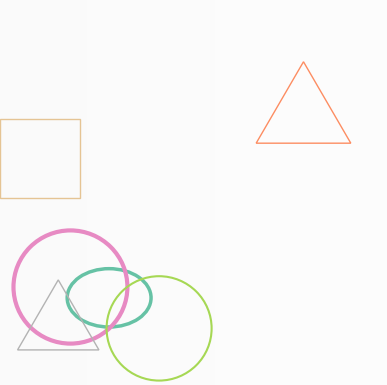[{"shape": "oval", "thickness": 2.5, "radius": 0.54, "center": [0.282, 0.226]}, {"shape": "triangle", "thickness": 1, "radius": 0.7, "center": [0.783, 0.699]}, {"shape": "circle", "thickness": 3, "radius": 0.73, "center": [0.182, 0.255]}, {"shape": "circle", "thickness": 1.5, "radius": 0.68, "center": [0.411, 0.147]}, {"shape": "square", "thickness": 1, "radius": 0.51, "center": [0.104, 0.588]}, {"shape": "triangle", "thickness": 1, "radius": 0.61, "center": [0.15, 0.152]}]